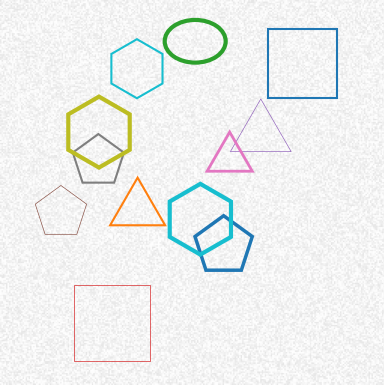[{"shape": "square", "thickness": 1.5, "radius": 0.45, "center": [0.785, 0.835]}, {"shape": "pentagon", "thickness": 2.5, "radius": 0.39, "center": [0.581, 0.361]}, {"shape": "triangle", "thickness": 1.5, "radius": 0.41, "center": [0.357, 0.456]}, {"shape": "oval", "thickness": 3, "radius": 0.4, "center": [0.507, 0.893]}, {"shape": "square", "thickness": 0.5, "radius": 0.5, "center": [0.291, 0.161]}, {"shape": "triangle", "thickness": 0.5, "radius": 0.46, "center": [0.677, 0.652]}, {"shape": "pentagon", "thickness": 0.5, "radius": 0.35, "center": [0.158, 0.448]}, {"shape": "triangle", "thickness": 2, "radius": 0.34, "center": [0.597, 0.589]}, {"shape": "pentagon", "thickness": 1.5, "radius": 0.35, "center": [0.255, 0.582]}, {"shape": "hexagon", "thickness": 3, "radius": 0.46, "center": [0.257, 0.657]}, {"shape": "hexagon", "thickness": 1.5, "radius": 0.38, "center": [0.356, 0.821]}, {"shape": "hexagon", "thickness": 3, "radius": 0.46, "center": [0.52, 0.431]}]